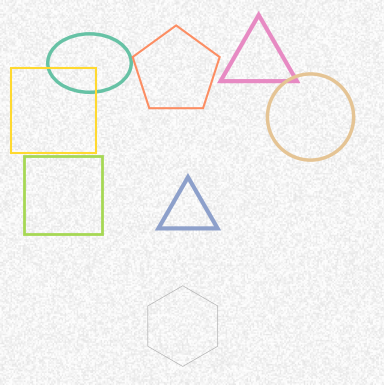[{"shape": "oval", "thickness": 2.5, "radius": 0.54, "center": [0.232, 0.836]}, {"shape": "pentagon", "thickness": 1.5, "radius": 0.59, "center": [0.458, 0.815]}, {"shape": "triangle", "thickness": 3, "radius": 0.44, "center": [0.488, 0.451]}, {"shape": "triangle", "thickness": 3, "radius": 0.57, "center": [0.672, 0.846]}, {"shape": "square", "thickness": 2, "radius": 0.51, "center": [0.164, 0.494]}, {"shape": "square", "thickness": 1.5, "radius": 0.55, "center": [0.14, 0.713]}, {"shape": "circle", "thickness": 2.5, "radius": 0.56, "center": [0.807, 0.696]}, {"shape": "hexagon", "thickness": 0.5, "radius": 0.52, "center": [0.475, 0.153]}]